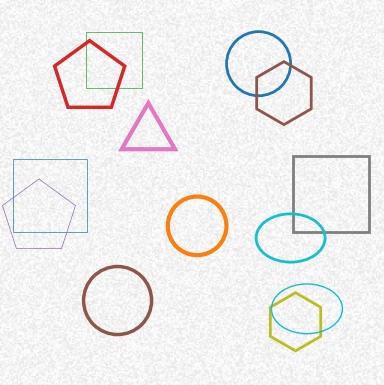[{"shape": "circle", "thickness": 2, "radius": 0.42, "center": [0.672, 0.835]}, {"shape": "square", "thickness": 0.5, "radius": 0.48, "center": [0.131, 0.492]}, {"shape": "circle", "thickness": 3, "radius": 0.38, "center": [0.512, 0.413]}, {"shape": "square", "thickness": 0.5, "radius": 0.36, "center": [0.295, 0.843]}, {"shape": "pentagon", "thickness": 2.5, "radius": 0.48, "center": [0.233, 0.799]}, {"shape": "pentagon", "thickness": 0.5, "radius": 0.5, "center": [0.101, 0.435]}, {"shape": "hexagon", "thickness": 2, "radius": 0.41, "center": [0.738, 0.758]}, {"shape": "circle", "thickness": 2.5, "radius": 0.44, "center": [0.305, 0.219]}, {"shape": "triangle", "thickness": 3, "radius": 0.4, "center": [0.385, 0.652]}, {"shape": "square", "thickness": 2, "radius": 0.5, "center": [0.86, 0.495]}, {"shape": "hexagon", "thickness": 2, "radius": 0.38, "center": [0.768, 0.164]}, {"shape": "oval", "thickness": 1, "radius": 0.46, "center": [0.797, 0.198]}, {"shape": "oval", "thickness": 2, "radius": 0.45, "center": [0.755, 0.382]}]